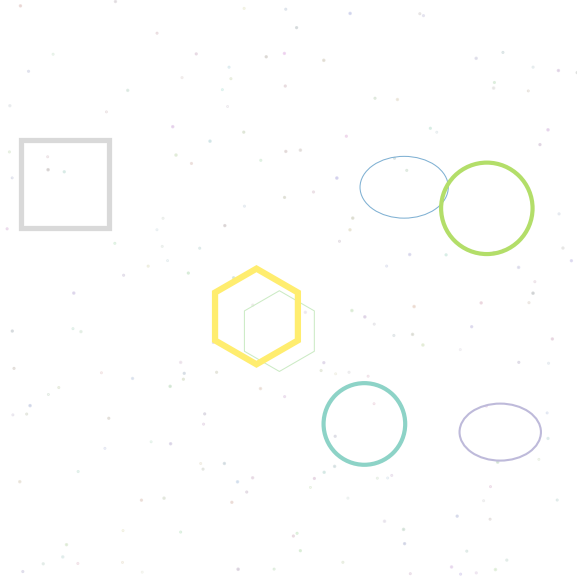[{"shape": "circle", "thickness": 2, "radius": 0.35, "center": [0.631, 0.265]}, {"shape": "oval", "thickness": 1, "radius": 0.35, "center": [0.866, 0.251]}, {"shape": "oval", "thickness": 0.5, "radius": 0.38, "center": [0.7, 0.675]}, {"shape": "circle", "thickness": 2, "radius": 0.4, "center": [0.843, 0.638]}, {"shape": "square", "thickness": 2.5, "radius": 0.38, "center": [0.113, 0.681]}, {"shape": "hexagon", "thickness": 0.5, "radius": 0.35, "center": [0.484, 0.426]}, {"shape": "hexagon", "thickness": 3, "radius": 0.41, "center": [0.444, 0.451]}]